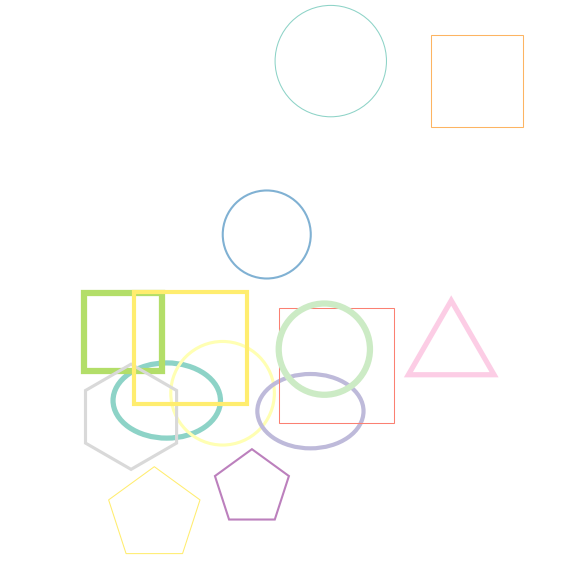[{"shape": "oval", "thickness": 2.5, "radius": 0.47, "center": [0.289, 0.306]}, {"shape": "circle", "thickness": 0.5, "radius": 0.48, "center": [0.573, 0.893]}, {"shape": "circle", "thickness": 1.5, "radius": 0.45, "center": [0.385, 0.318]}, {"shape": "oval", "thickness": 2, "radius": 0.46, "center": [0.538, 0.287]}, {"shape": "square", "thickness": 0.5, "radius": 0.5, "center": [0.582, 0.366]}, {"shape": "circle", "thickness": 1, "radius": 0.38, "center": [0.462, 0.593]}, {"shape": "square", "thickness": 0.5, "radius": 0.4, "center": [0.827, 0.858]}, {"shape": "square", "thickness": 3, "radius": 0.34, "center": [0.213, 0.425]}, {"shape": "triangle", "thickness": 2.5, "radius": 0.43, "center": [0.781, 0.393]}, {"shape": "hexagon", "thickness": 1.5, "radius": 0.46, "center": [0.227, 0.277]}, {"shape": "pentagon", "thickness": 1, "radius": 0.34, "center": [0.436, 0.154]}, {"shape": "circle", "thickness": 3, "radius": 0.4, "center": [0.562, 0.395]}, {"shape": "pentagon", "thickness": 0.5, "radius": 0.42, "center": [0.267, 0.108]}, {"shape": "square", "thickness": 2, "radius": 0.49, "center": [0.33, 0.397]}]